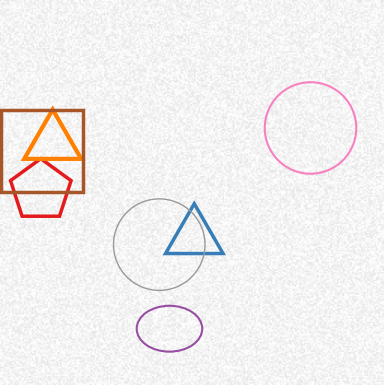[{"shape": "pentagon", "thickness": 2.5, "radius": 0.41, "center": [0.106, 0.505]}, {"shape": "triangle", "thickness": 2.5, "radius": 0.43, "center": [0.505, 0.385]}, {"shape": "oval", "thickness": 1.5, "radius": 0.43, "center": [0.44, 0.146]}, {"shape": "triangle", "thickness": 3, "radius": 0.43, "center": [0.137, 0.63]}, {"shape": "square", "thickness": 2.5, "radius": 0.53, "center": [0.109, 0.607]}, {"shape": "circle", "thickness": 1.5, "radius": 0.59, "center": [0.807, 0.668]}, {"shape": "circle", "thickness": 1, "radius": 0.59, "center": [0.414, 0.365]}]